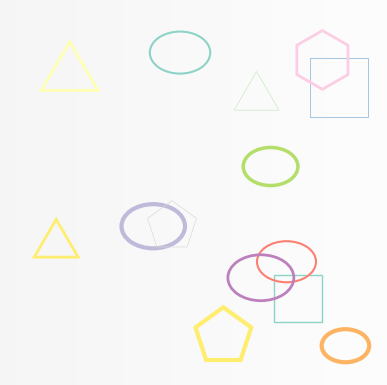[{"shape": "oval", "thickness": 1.5, "radius": 0.39, "center": [0.465, 0.863]}, {"shape": "square", "thickness": 1, "radius": 0.31, "center": [0.77, 0.225]}, {"shape": "triangle", "thickness": 2, "radius": 0.42, "center": [0.18, 0.807]}, {"shape": "oval", "thickness": 3, "radius": 0.41, "center": [0.396, 0.412]}, {"shape": "oval", "thickness": 1.5, "radius": 0.38, "center": [0.739, 0.32]}, {"shape": "square", "thickness": 0.5, "radius": 0.38, "center": [0.875, 0.773]}, {"shape": "oval", "thickness": 3, "radius": 0.31, "center": [0.891, 0.102]}, {"shape": "oval", "thickness": 2.5, "radius": 0.35, "center": [0.698, 0.568]}, {"shape": "hexagon", "thickness": 2, "radius": 0.38, "center": [0.832, 0.844]}, {"shape": "pentagon", "thickness": 0.5, "radius": 0.33, "center": [0.444, 0.412]}, {"shape": "oval", "thickness": 2, "radius": 0.43, "center": [0.673, 0.279]}, {"shape": "triangle", "thickness": 0.5, "radius": 0.33, "center": [0.662, 0.747]}, {"shape": "triangle", "thickness": 2, "radius": 0.33, "center": [0.145, 0.365]}, {"shape": "pentagon", "thickness": 3, "radius": 0.38, "center": [0.576, 0.126]}]